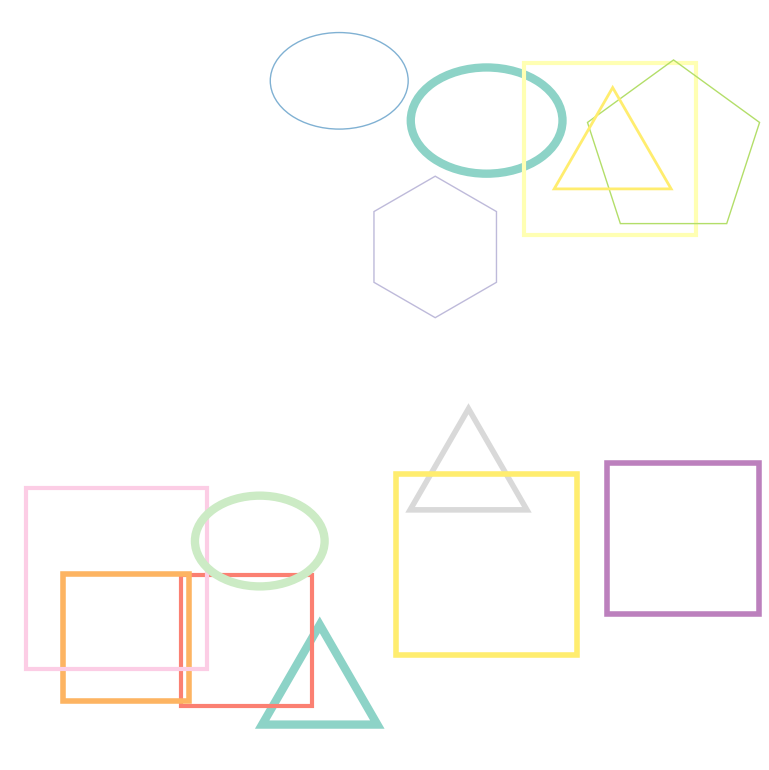[{"shape": "triangle", "thickness": 3, "radius": 0.43, "center": [0.415, 0.102]}, {"shape": "oval", "thickness": 3, "radius": 0.49, "center": [0.632, 0.843]}, {"shape": "square", "thickness": 1.5, "radius": 0.56, "center": [0.792, 0.806]}, {"shape": "hexagon", "thickness": 0.5, "radius": 0.46, "center": [0.565, 0.679]}, {"shape": "square", "thickness": 1.5, "radius": 0.43, "center": [0.32, 0.168]}, {"shape": "oval", "thickness": 0.5, "radius": 0.45, "center": [0.441, 0.895]}, {"shape": "square", "thickness": 2, "radius": 0.41, "center": [0.164, 0.172]}, {"shape": "pentagon", "thickness": 0.5, "radius": 0.59, "center": [0.875, 0.805]}, {"shape": "square", "thickness": 1.5, "radius": 0.59, "center": [0.152, 0.248]}, {"shape": "triangle", "thickness": 2, "radius": 0.44, "center": [0.608, 0.382]}, {"shape": "square", "thickness": 2, "radius": 0.49, "center": [0.887, 0.301]}, {"shape": "oval", "thickness": 3, "radius": 0.42, "center": [0.337, 0.297]}, {"shape": "triangle", "thickness": 1, "radius": 0.44, "center": [0.796, 0.799]}, {"shape": "square", "thickness": 2, "radius": 0.59, "center": [0.632, 0.267]}]